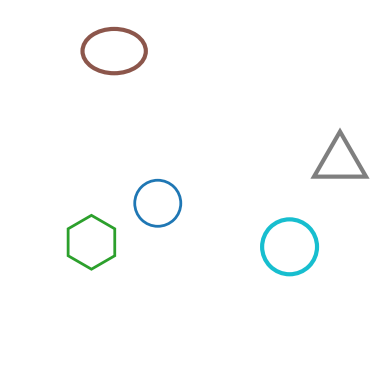[{"shape": "circle", "thickness": 2, "radius": 0.3, "center": [0.41, 0.472]}, {"shape": "hexagon", "thickness": 2, "radius": 0.35, "center": [0.238, 0.371]}, {"shape": "oval", "thickness": 3, "radius": 0.41, "center": [0.297, 0.867]}, {"shape": "triangle", "thickness": 3, "radius": 0.39, "center": [0.883, 0.58]}, {"shape": "circle", "thickness": 3, "radius": 0.36, "center": [0.752, 0.359]}]